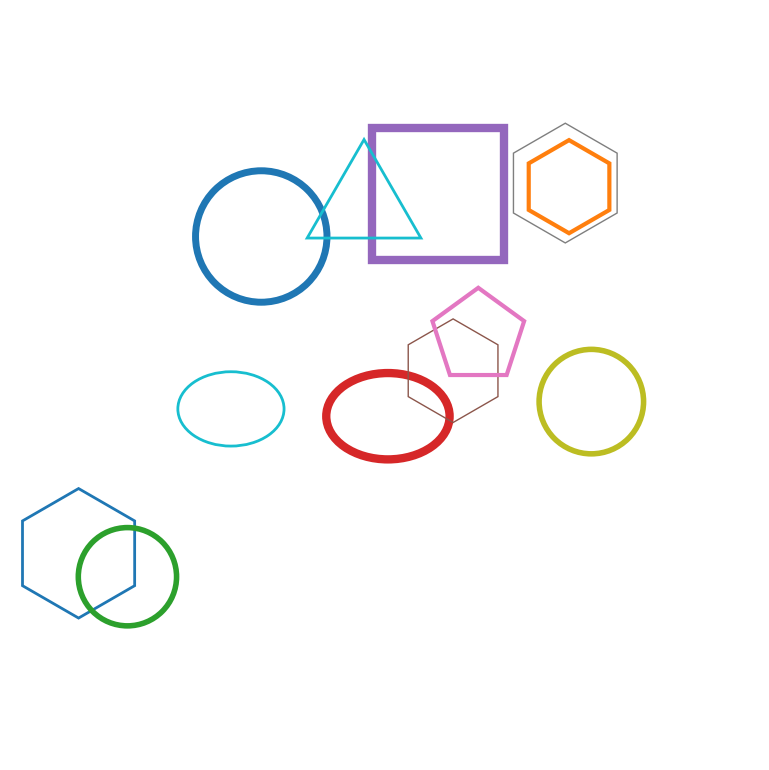[{"shape": "hexagon", "thickness": 1, "radius": 0.42, "center": [0.102, 0.281]}, {"shape": "circle", "thickness": 2.5, "radius": 0.43, "center": [0.339, 0.693]}, {"shape": "hexagon", "thickness": 1.5, "radius": 0.3, "center": [0.739, 0.758]}, {"shape": "circle", "thickness": 2, "radius": 0.32, "center": [0.165, 0.251]}, {"shape": "oval", "thickness": 3, "radius": 0.4, "center": [0.504, 0.459]}, {"shape": "square", "thickness": 3, "radius": 0.43, "center": [0.569, 0.748]}, {"shape": "hexagon", "thickness": 0.5, "radius": 0.34, "center": [0.588, 0.519]}, {"shape": "pentagon", "thickness": 1.5, "radius": 0.31, "center": [0.621, 0.564]}, {"shape": "hexagon", "thickness": 0.5, "radius": 0.39, "center": [0.734, 0.762]}, {"shape": "circle", "thickness": 2, "radius": 0.34, "center": [0.768, 0.478]}, {"shape": "oval", "thickness": 1, "radius": 0.34, "center": [0.3, 0.469]}, {"shape": "triangle", "thickness": 1, "radius": 0.43, "center": [0.473, 0.733]}]